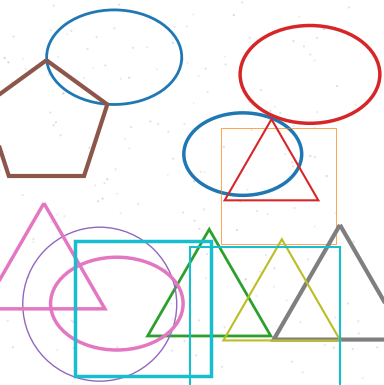[{"shape": "oval", "thickness": 2.5, "radius": 0.77, "center": [0.631, 0.6]}, {"shape": "oval", "thickness": 2, "radius": 0.88, "center": [0.297, 0.851]}, {"shape": "square", "thickness": 0.5, "radius": 0.75, "center": [0.723, 0.517]}, {"shape": "triangle", "thickness": 2, "radius": 0.92, "center": [0.543, 0.22]}, {"shape": "oval", "thickness": 2.5, "radius": 0.91, "center": [0.805, 0.807]}, {"shape": "triangle", "thickness": 1.5, "radius": 0.7, "center": [0.705, 0.55]}, {"shape": "circle", "thickness": 1, "radius": 1.0, "center": [0.259, 0.21]}, {"shape": "pentagon", "thickness": 3, "radius": 0.83, "center": [0.121, 0.677]}, {"shape": "oval", "thickness": 2.5, "radius": 0.86, "center": [0.303, 0.211]}, {"shape": "triangle", "thickness": 2.5, "radius": 0.91, "center": [0.114, 0.289]}, {"shape": "triangle", "thickness": 3, "radius": 0.99, "center": [0.883, 0.217]}, {"shape": "triangle", "thickness": 1.5, "radius": 0.88, "center": [0.732, 0.203]}, {"shape": "square", "thickness": 2.5, "radius": 0.88, "center": [0.372, 0.199]}, {"shape": "square", "thickness": 1.5, "radius": 0.97, "center": [0.689, 0.163]}]